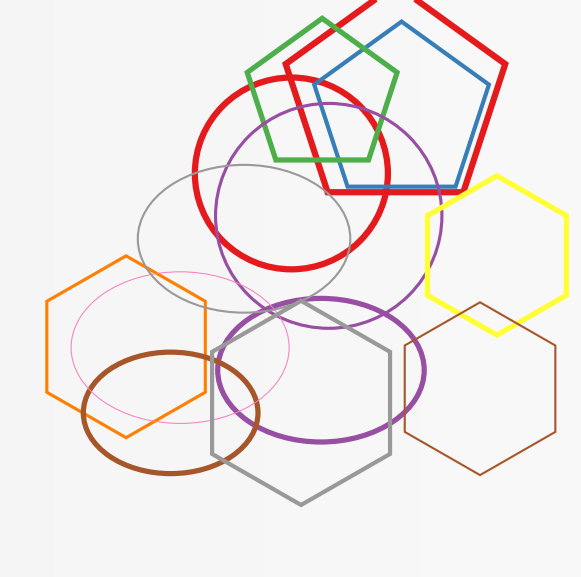[{"shape": "pentagon", "thickness": 3, "radius": 0.99, "center": [0.68, 0.827]}, {"shape": "circle", "thickness": 3, "radius": 0.83, "center": [0.501, 0.699]}, {"shape": "pentagon", "thickness": 2, "radius": 0.79, "center": [0.691, 0.804]}, {"shape": "pentagon", "thickness": 2.5, "radius": 0.68, "center": [0.554, 0.832]}, {"shape": "oval", "thickness": 2.5, "radius": 0.89, "center": [0.552, 0.358]}, {"shape": "circle", "thickness": 1.5, "radius": 0.97, "center": [0.566, 0.625]}, {"shape": "hexagon", "thickness": 1.5, "radius": 0.79, "center": [0.217, 0.399]}, {"shape": "hexagon", "thickness": 2.5, "radius": 0.69, "center": [0.855, 0.557]}, {"shape": "oval", "thickness": 2.5, "radius": 0.75, "center": [0.294, 0.284]}, {"shape": "hexagon", "thickness": 1, "radius": 0.75, "center": [0.826, 0.326]}, {"shape": "oval", "thickness": 0.5, "radius": 0.94, "center": [0.31, 0.397]}, {"shape": "hexagon", "thickness": 2, "radius": 0.88, "center": [0.518, 0.301]}, {"shape": "oval", "thickness": 1, "radius": 0.91, "center": [0.42, 0.586]}]